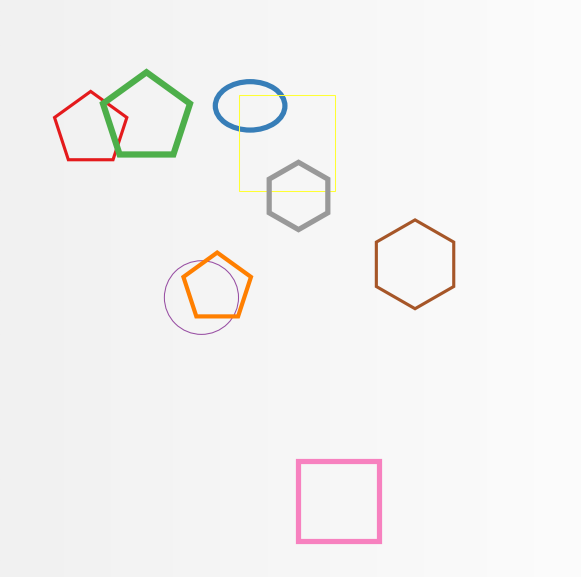[{"shape": "pentagon", "thickness": 1.5, "radius": 0.33, "center": [0.156, 0.775]}, {"shape": "oval", "thickness": 2.5, "radius": 0.3, "center": [0.43, 0.816]}, {"shape": "pentagon", "thickness": 3, "radius": 0.39, "center": [0.252, 0.795]}, {"shape": "circle", "thickness": 0.5, "radius": 0.32, "center": [0.347, 0.484]}, {"shape": "pentagon", "thickness": 2, "radius": 0.31, "center": [0.374, 0.501]}, {"shape": "square", "thickness": 0.5, "radius": 0.42, "center": [0.494, 0.752]}, {"shape": "hexagon", "thickness": 1.5, "radius": 0.38, "center": [0.714, 0.541]}, {"shape": "square", "thickness": 2.5, "radius": 0.35, "center": [0.582, 0.132]}, {"shape": "hexagon", "thickness": 2.5, "radius": 0.29, "center": [0.514, 0.66]}]